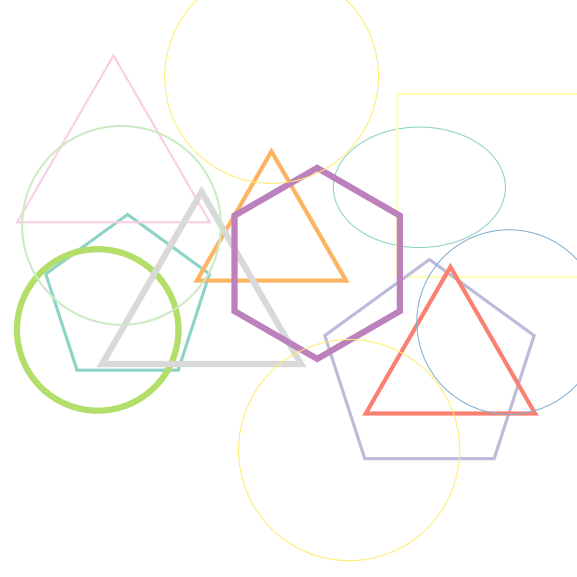[{"shape": "oval", "thickness": 0.5, "radius": 0.75, "center": [0.726, 0.675]}, {"shape": "pentagon", "thickness": 1.5, "radius": 0.75, "center": [0.221, 0.479]}, {"shape": "square", "thickness": 1, "radius": 0.79, "center": [0.845, 0.678]}, {"shape": "pentagon", "thickness": 1.5, "radius": 0.95, "center": [0.744, 0.359]}, {"shape": "triangle", "thickness": 2, "radius": 0.85, "center": [0.78, 0.368]}, {"shape": "circle", "thickness": 0.5, "radius": 0.8, "center": [0.882, 0.441]}, {"shape": "triangle", "thickness": 2, "radius": 0.75, "center": [0.47, 0.588]}, {"shape": "circle", "thickness": 3, "radius": 0.7, "center": [0.169, 0.428]}, {"shape": "triangle", "thickness": 1, "radius": 0.96, "center": [0.197, 0.711]}, {"shape": "triangle", "thickness": 3, "radius": 0.99, "center": [0.349, 0.468]}, {"shape": "hexagon", "thickness": 3, "radius": 0.83, "center": [0.549, 0.543]}, {"shape": "circle", "thickness": 1, "radius": 0.86, "center": [0.21, 0.609]}, {"shape": "circle", "thickness": 0.5, "radius": 0.93, "center": [0.47, 0.867]}, {"shape": "circle", "thickness": 0.5, "radius": 0.96, "center": [0.605, 0.22]}]